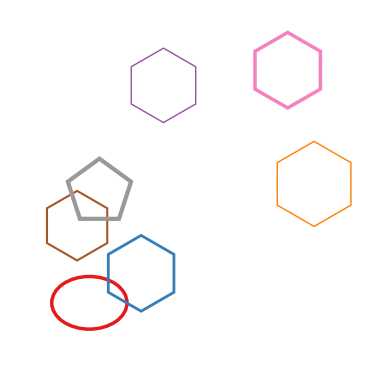[{"shape": "oval", "thickness": 2.5, "radius": 0.49, "center": [0.232, 0.213]}, {"shape": "hexagon", "thickness": 2, "radius": 0.49, "center": [0.367, 0.29]}, {"shape": "hexagon", "thickness": 1, "radius": 0.48, "center": [0.425, 0.778]}, {"shape": "hexagon", "thickness": 1, "radius": 0.55, "center": [0.816, 0.522]}, {"shape": "hexagon", "thickness": 1.5, "radius": 0.45, "center": [0.2, 0.414]}, {"shape": "hexagon", "thickness": 2.5, "radius": 0.49, "center": [0.747, 0.818]}, {"shape": "pentagon", "thickness": 3, "radius": 0.43, "center": [0.258, 0.502]}]